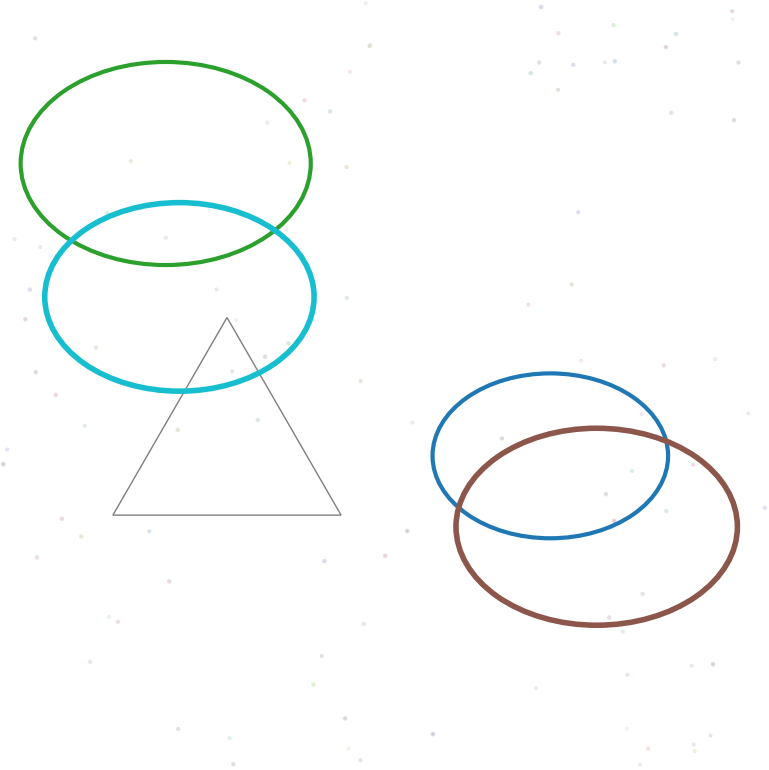[{"shape": "oval", "thickness": 1.5, "radius": 0.76, "center": [0.715, 0.408]}, {"shape": "oval", "thickness": 1.5, "radius": 0.94, "center": [0.215, 0.788]}, {"shape": "oval", "thickness": 2, "radius": 0.91, "center": [0.775, 0.316]}, {"shape": "triangle", "thickness": 0.5, "radius": 0.86, "center": [0.295, 0.417]}, {"shape": "oval", "thickness": 2, "radius": 0.87, "center": [0.233, 0.614]}]